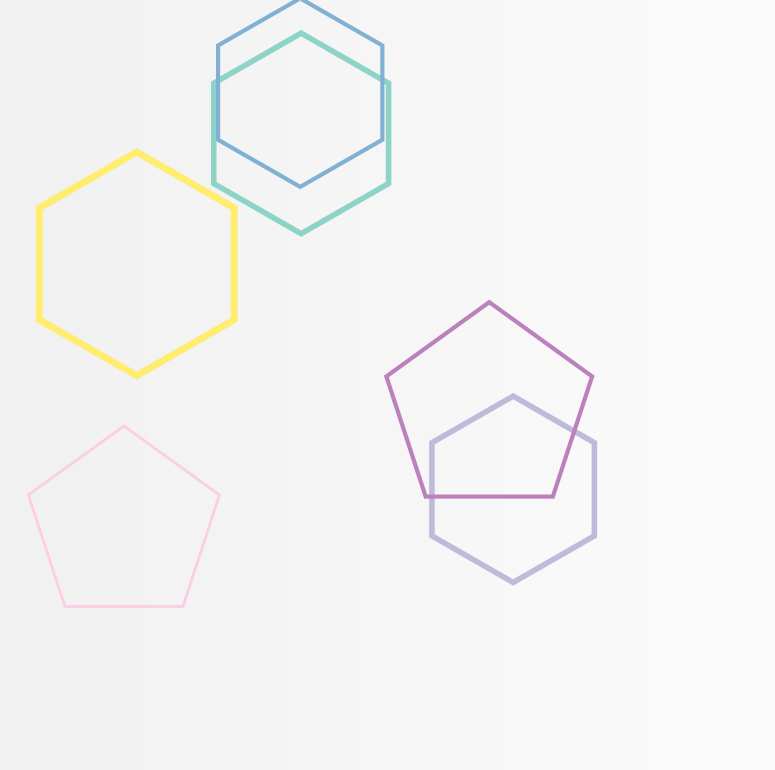[{"shape": "hexagon", "thickness": 2, "radius": 0.65, "center": [0.389, 0.827]}, {"shape": "hexagon", "thickness": 2, "radius": 0.61, "center": [0.662, 0.365]}, {"shape": "hexagon", "thickness": 1.5, "radius": 0.61, "center": [0.387, 0.88]}, {"shape": "pentagon", "thickness": 1, "radius": 0.65, "center": [0.16, 0.317]}, {"shape": "pentagon", "thickness": 1.5, "radius": 0.7, "center": [0.631, 0.468]}, {"shape": "hexagon", "thickness": 2.5, "radius": 0.73, "center": [0.176, 0.657]}]